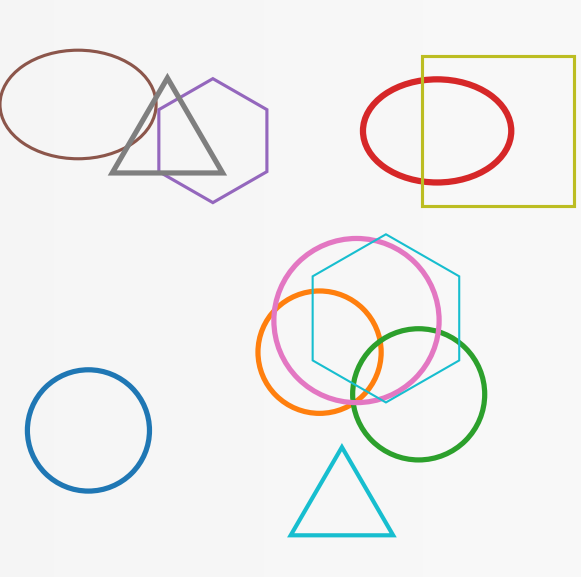[{"shape": "circle", "thickness": 2.5, "radius": 0.53, "center": [0.152, 0.254]}, {"shape": "circle", "thickness": 2.5, "radius": 0.53, "center": [0.55, 0.389]}, {"shape": "circle", "thickness": 2.5, "radius": 0.57, "center": [0.72, 0.316]}, {"shape": "oval", "thickness": 3, "radius": 0.64, "center": [0.752, 0.772]}, {"shape": "hexagon", "thickness": 1.5, "radius": 0.54, "center": [0.366, 0.756]}, {"shape": "oval", "thickness": 1.5, "radius": 0.67, "center": [0.134, 0.818]}, {"shape": "circle", "thickness": 2.5, "radius": 0.71, "center": [0.613, 0.444]}, {"shape": "triangle", "thickness": 2.5, "radius": 0.55, "center": [0.288, 0.754]}, {"shape": "square", "thickness": 1.5, "radius": 0.65, "center": [0.857, 0.772]}, {"shape": "hexagon", "thickness": 1, "radius": 0.73, "center": [0.664, 0.448]}, {"shape": "triangle", "thickness": 2, "radius": 0.51, "center": [0.588, 0.123]}]